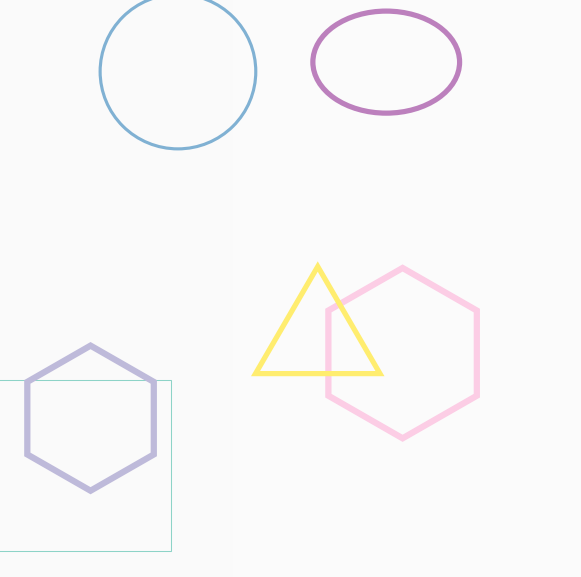[{"shape": "square", "thickness": 0.5, "radius": 0.74, "center": [0.146, 0.193]}, {"shape": "hexagon", "thickness": 3, "radius": 0.63, "center": [0.156, 0.275]}, {"shape": "circle", "thickness": 1.5, "radius": 0.67, "center": [0.306, 0.875]}, {"shape": "hexagon", "thickness": 3, "radius": 0.74, "center": [0.693, 0.388]}, {"shape": "oval", "thickness": 2.5, "radius": 0.63, "center": [0.664, 0.892]}, {"shape": "triangle", "thickness": 2.5, "radius": 0.62, "center": [0.547, 0.414]}]